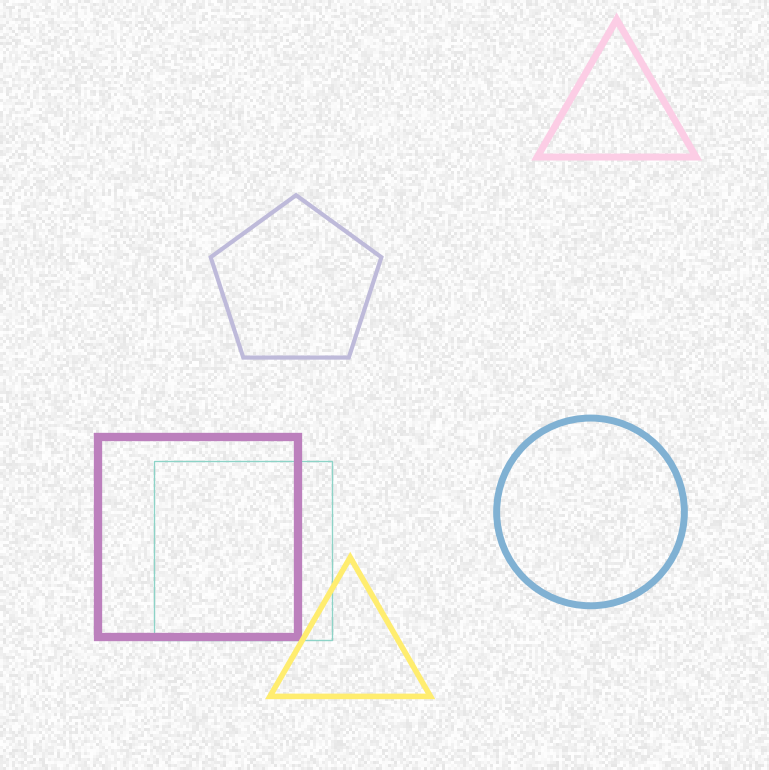[{"shape": "square", "thickness": 0.5, "radius": 0.58, "center": [0.316, 0.285]}, {"shape": "pentagon", "thickness": 1.5, "radius": 0.58, "center": [0.384, 0.63]}, {"shape": "circle", "thickness": 2.5, "radius": 0.61, "center": [0.767, 0.335]}, {"shape": "triangle", "thickness": 2.5, "radius": 0.6, "center": [0.801, 0.856]}, {"shape": "square", "thickness": 3, "radius": 0.65, "center": [0.258, 0.303]}, {"shape": "triangle", "thickness": 2, "radius": 0.6, "center": [0.455, 0.156]}]